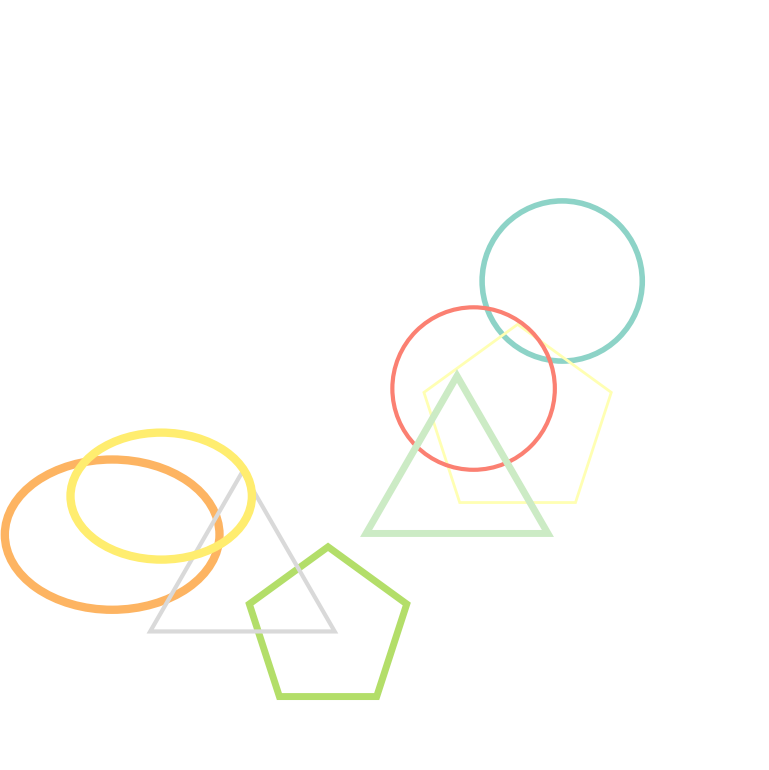[{"shape": "circle", "thickness": 2, "radius": 0.52, "center": [0.73, 0.635]}, {"shape": "pentagon", "thickness": 1, "radius": 0.64, "center": [0.672, 0.451]}, {"shape": "circle", "thickness": 1.5, "radius": 0.53, "center": [0.615, 0.495]}, {"shape": "oval", "thickness": 3, "radius": 0.7, "center": [0.146, 0.306]}, {"shape": "pentagon", "thickness": 2.5, "radius": 0.54, "center": [0.426, 0.182]}, {"shape": "triangle", "thickness": 1.5, "radius": 0.69, "center": [0.315, 0.249]}, {"shape": "triangle", "thickness": 2.5, "radius": 0.68, "center": [0.594, 0.375]}, {"shape": "oval", "thickness": 3, "radius": 0.59, "center": [0.209, 0.356]}]